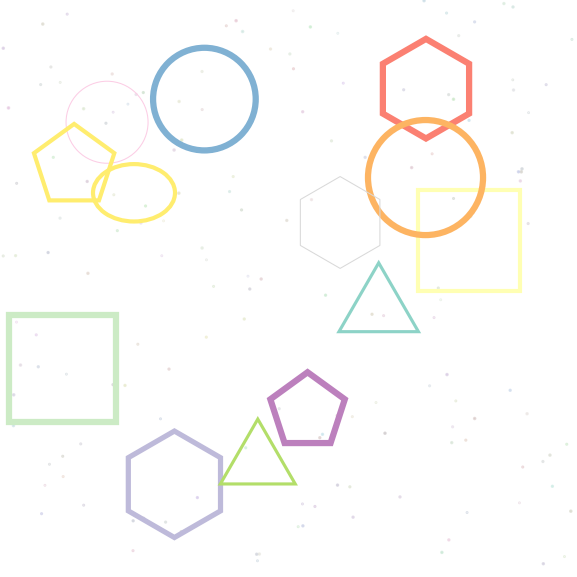[{"shape": "triangle", "thickness": 1.5, "radius": 0.4, "center": [0.656, 0.465]}, {"shape": "square", "thickness": 2, "radius": 0.44, "center": [0.812, 0.582]}, {"shape": "hexagon", "thickness": 2.5, "radius": 0.46, "center": [0.302, 0.161]}, {"shape": "hexagon", "thickness": 3, "radius": 0.43, "center": [0.738, 0.846]}, {"shape": "circle", "thickness": 3, "radius": 0.44, "center": [0.354, 0.828]}, {"shape": "circle", "thickness": 3, "radius": 0.5, "center": [0.737, 0.692]}, {"shape": "triangle", "thickness": 1.5, "radius": 0.37, "center": [0.446, 0.199]}, {"shape": "circle", "thickness": 0.5, "radius": 0.36, "center": [0.185, 0.787]}, {"shape": "hexagon", "thickness": 0.5, "radius": 0.4, "center": [0.589, 0.614]}, {"shape": "pentagon", "thickness": 3, "radius": 0.34, "center": [0.533, 0.287]}, {"shape": "square", "thickness": 3, "radius": 0.46, "center": [0.107, 0.361]}, {"shape": "oval", "thickness": 2, "radius": 0.35, "center": [0.232, 0.665]}, {"shape": "pentagon", "thickness": 2, "radius": 0.37, "center": [0.128, 0.711]}]